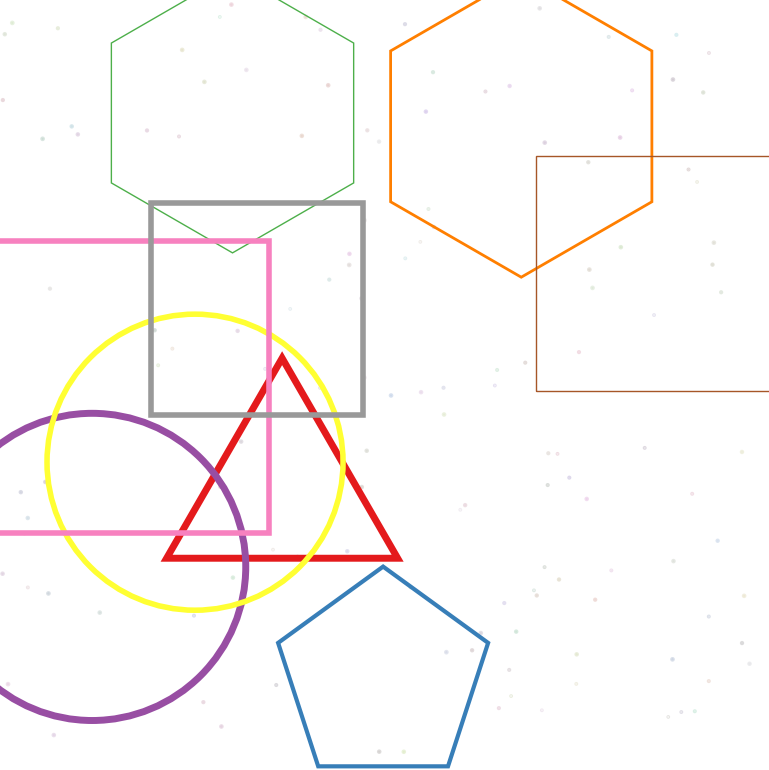[{"shape": "triangle", "thickness": 2.5, "radius": 0.87, "center": [0.366, 0.362]}, {"shape": "pentagon", "thickness": 1.5, "radius": 0.72, "center": [0.498, 0.121]}, {"shape": "hexagon", "thickness": 0.5, "radius": 0.91, "center": [0.302, 0.853]}, {"shape": "circle", "thickness": 2.5, "radius": 1.0, "center": [0.12, 0.264]}, {"shape": "hexagon", "thickness": 1, "radius": 0.98, "center": [0.677, 0.836]}, {"shape": "circle", "thickness": 2, "radius": 0.96, "center": [0.253, 0.4]}, {"shape": "square", "thickness": 0.5, "radius": 0.76, "center": [0.849, 0.645]}, {"shape": "square", "thickness": 2, "radius": 0.95, "center": [0.159, 0.498]}, {"shape": "square", "thickness": 2, "radius": 0.69, "center": [0.333, 0.598]}]